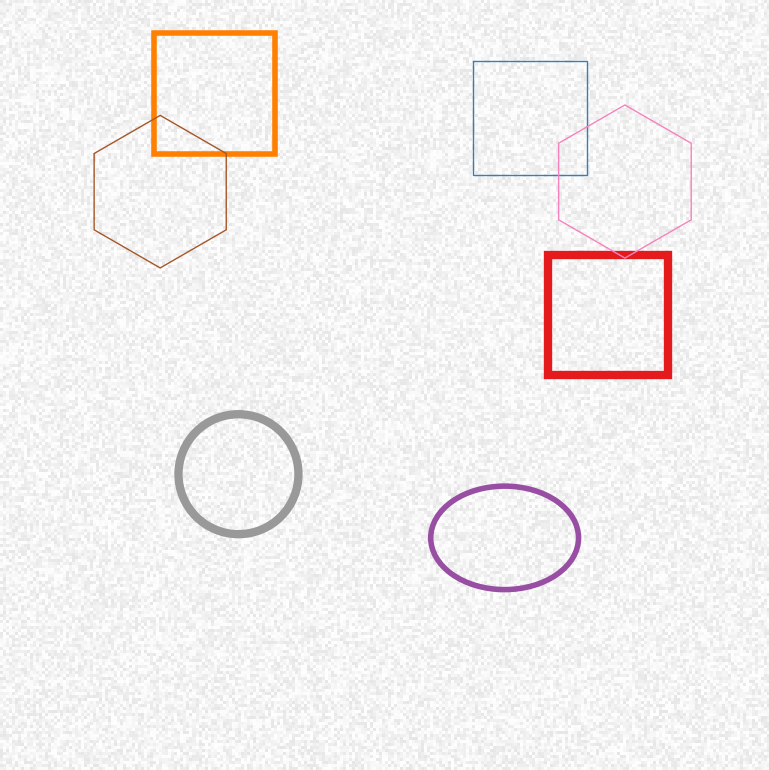[{"shape": "square", "thickness": 3, "radius": 0.39, "center": [0.789, 0.591]}, {"shape": "square", "thickness": 0.5, "radius": 0.37, "center": [0.688, 0.846]}, {"shape": "oval", "thickness": 2, "radius": 0.48, "center": [0.655, 0.301]}, {"shape": "square", "thickness": 2, "radius": 0.39, "center": [0.278, 0.879]}, {"shape": "hexagon", "thickness": 0.5, "radius": 0.5, "center": [0.208, 0.751]}, {"shape": "hexagon", "thickness": 0.5, "radius": 0.5, "center": [0.812, 0.764]}, {"shape": "circle", "thickness": 3, "radius": 0.39, "center": [0.31, 0.384]}]